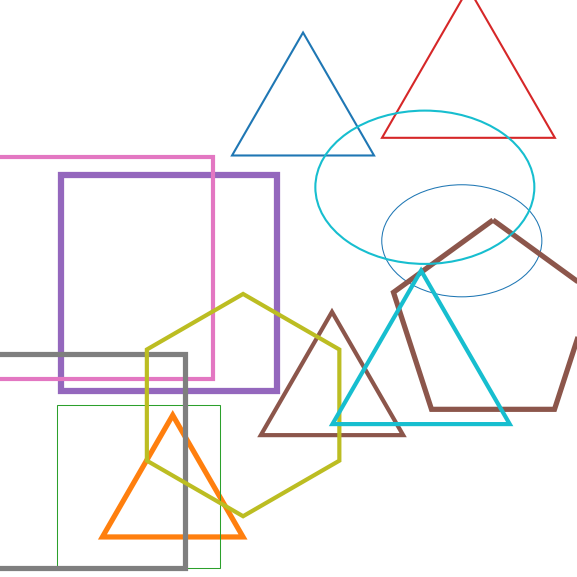[{"shape": "triangle", "thickness": 1, "radius": 0.71, "center": [0.525, 0.801]}, {"shape": "oval", "thickness": 0.5, "radius": 0.69, "center": [0.8, 0.582]}, {"shape": "triangle", "thickness": 2.5, "radius": 0.7, "center": [0.299, 0.14]}, {"shape": "square", "thickness": 0.5, "radius": 0.7, "center": [0.239, 0.157]}, {"shape": "triangle", "thickness": 1, "radius": 0.86, "center": [0.811, 0.847]}, {"shape": "square", "thickness": 3, "radius": 0.94, "center": [0.292, 0.51]}, {"shape": "pentagon", "thickness": 2.5, "radius": 0.91, "center": [0.854, 0.437]}, {"shape": "triangle", "thickness": 2, "radius": 0.71, "center": [0.575, 0.317]}, {"shape": "square", "thickness": 2, "radius": 0.96, "center": [0.177, 0.535]}, {"shape": "square", "thickness": 2.5, "radius": 0.93, "center": [0.135, 0.201]}, {"shape": "hexagon", "thickness": 2, "radius": 0.96, "center": [0.421, 0.298]}, {"shape": "oval", "thickness": 1, "radius": 0.95, "center": [0.736, 0.675]}, {"shape": "triangle", "thickness": 2, "radius": 0.89, "center": [0.729, 0.353]}]